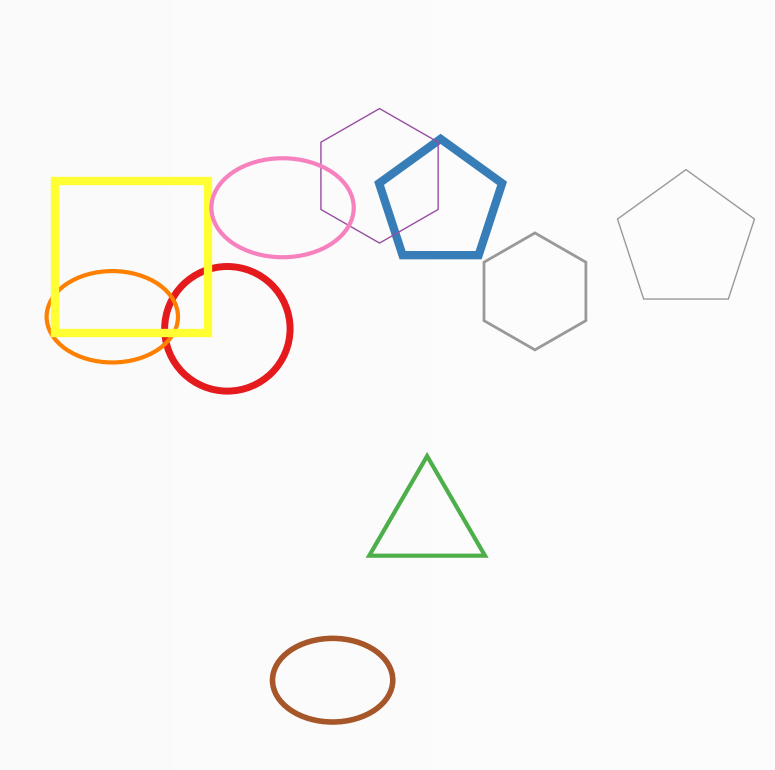[{"shape": "circle", "thickness": 2.5, "radius": 0.4, "center": [0.293, 0.573]}, {"shape": "pentagon", "thickness": 3, "radius": 0.42, "center": [0.569, 0.736]}, {"shape": "triangle", "thickness": 1.5, "radius": 0.43, "center": [0.551, 0.321]}, {"shape": "hexagon", "thickness": 0.5, "radius": 0.44, "center": [0.49, 0.772]}, {"shape": "oval", "thickness": 1.5, "radius": 0.42, "center": [0.145, 0.589]}, {"shape": "square", "thickness": 3, "radius": 0.5, "center": [0.17, 0.666]}, {"shape": "oval", "thickness": 2, "radius": 0.39, "center": [0.429, 0.117]}, {"shape": "oval", "thickness": 1.5, "radius": 0.46, "center": [0.365, 0.73]}, {"shape": "pentagon", "thickness": 0.5, "radius": 0.46, "center": [0.885, 0.687]}, {"shape": "hexagon", "thickness": 1, "radius": 0.38, "center": [0.69, 0.622]}]